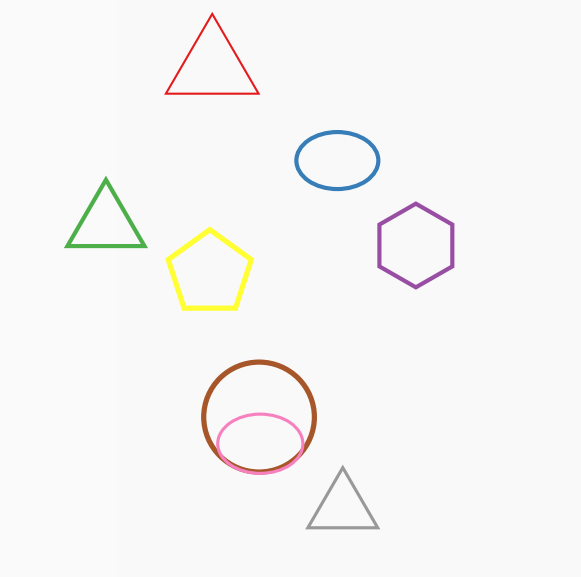[{"shape": "triangle", "thickness": 1, "radius": 0.46, "center": [0.365, 0.883]}, {"shape": "oval", "thickness": 2, "radius": 0.35, "center": [0.58, 0.721]}, {"shape": "triangle", "thickness": 2, "radius": 0.38, "center": [0.182, 0.611]}, {"shape": "hexagon", "thickness": 2, "radius": 0.36, "center": [0.715, 0.574]}, {"shape": "pentagon", "thickness": 2.5, "radius": 0.38, "center": [0.361, 0.526]}, {"shape": "circle", "thickness": 2.5, "radius": 0.48, "center": [0.446, 0.277]}, {"shape": "oval", "thickness": 1.5, "radius": 0.37, "center": [0.448, 0.231]}, {"shape": "triangle", "thickness": 1.5, "radius": 0.35, "center": [0.59, 0.12]}]